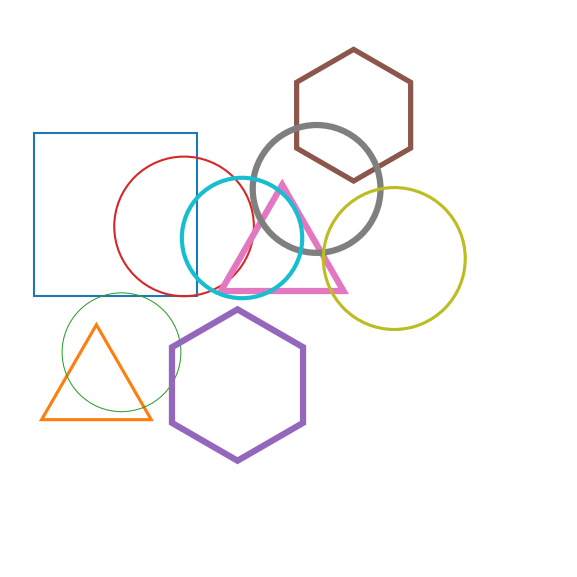[{"shape": "square", "thickness": 1, "radius": 0.71, "center": [0.2, 0.628]}, {"shape": "triangle", "thickness": 1.5, "radius": 0.55, "center": [0.167, 0.327]}, {"shape": "circle", "thickness": 0.5, "radius": 0.51, "center": [0.21, 0.389]}, {"shape": "circle", "thickness": 1, "radius": 0.6, "center": [0.319, 0.607]}, {"shape": "hexagon", "thickness": 3, "radius": 0.66, "center": [0.411, 0.332]}, {"shape": "hexagon", "thickness": 2.5, "radius": 0.57, "center": [0.612, 0.8]}, {"shape": "triangle", "thickness": 3, "radius": 0.61, "center": [0.489, 0.557]}, {"shape": "circle", "thickness": 3, "radius": 0.55, "center": [0.548, 0.672]}, {"shape": "circle", "thickness": 1.5, "radius": 0.61, "center": [0.683, 0.551]}, {"shape": "circle", "thickness": 2, "radius": 0.52, "center": [0.419, 0.587]}]